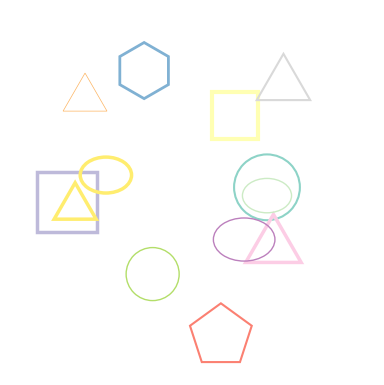[{"shape": "circle", "thickness": 1.5, "radius": 0.43, "center": [0.693, 0.513]}, {"shape": "square", "thickness": 3, "radius": 0.3, "center": [0.61, 0.7]}, {"shape": "square", "thickness": 2.5, "radius": 0.39, "center": [0.174, 0.476]}, {"shape": "pentagon", "thickness": 1.5, "radius": 0.42, "center": [0.574, 0.128]}, {"shape": "hexagon", "thickness": 2, "radius": 0.36, "center": [0.374, 0.817]}, {"shape": "triangle", "thickness": 0.5, "radius": 0.33, "center": [0.221, 0.744]}, {"shape": "circle", "thickness": 1, "radius": 0.34, "center": [0.396, 0.288]}, {"shape": "triangle", "thickness": 2.5, "radius": 0.42, "center": [0.71, 0.36]}, {"shape": "triangle", "thickness": 1.5, "radius": 0.4, "center": [0.736, 0.78]}, {"shape": "oval", "thickness": 1, "radius": 0.4, "center": [0.634, 0.378]}, {"shape": "oval", "thickness": 1, "radius": 0.32, "center": [0.693, 0.492]}, {"shape": "oval", "thickness": 2.5, "radius": 0.33, "center": [0.275, 0.545]}, {"shape": "triangle", "thickness": 2.5, "radius": 0.32, "center": [0.195, 0.462]}]